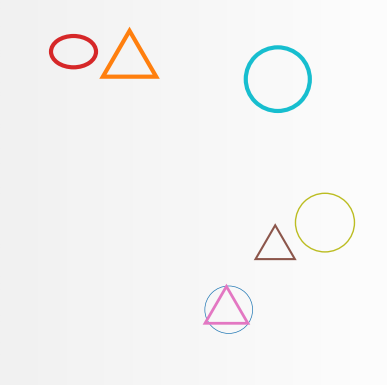[{"shape": "circle", "thickness": 0.5, "radius": 0.31, "center": [0.59, 0.196]}, {"shape": "triangle", "thickness": 3, "radius": 0.4, "center": [0.334, 0.841]}, {"shape": "oval", "thickness": 3, "radius": 0.29, "center": [0.19, 0.866]}, {"shape": "triangle", "thickness": 1.5, "radius": 0.29, "center": [0.71, 0.356]}, {"shape": "triangle", "thickness": 2, "radius": 0.32, "center": [0.584, 0.192]}, {"shape": "circle", "thickness": 1, "radius": 0.38, "center": [0.839, 0.422]}, {"shape": "circle", "thickness": 3, "radius": 0.41, "center": [0.717, 0.794]}]